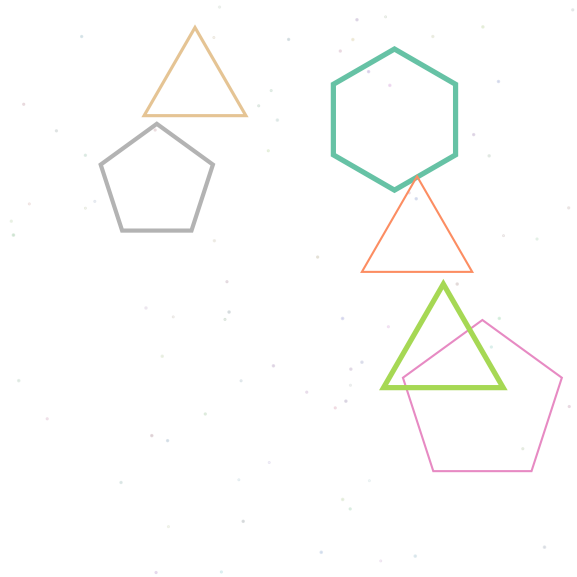[{"shape": "hexagon", "thickness": 2.5, "radius": 0.61, "center": [0.683, 0.792]}, {"shape": "triangle", "thickness": 1, "radius": 0.55, "center": [0.722, 0.583]}, {"shape": "pentagon", "thickness": 1, "radius": 0.72, "center": [0.835, 0.3]}, {"shape": "triangle", "thickness": 2.5, "radius": 0.6, "center": [0.768, 0.388]}, {"shape": "triangle", "thickness": 1.5, "radius": 0.51, "center": [0.338, 0.85]}, {"shape": "pentagon", "thickness": 2, "radius": 0.51, "center": [0.272, 0.683]}]